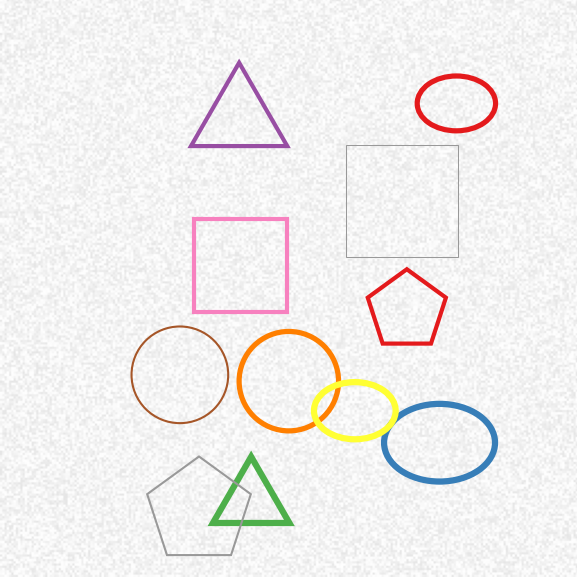[{"shape": "oval", "thickness": 2.5, "radius": 0.34, "center": [0.79, 0.82]}, {"shape": "pentagon", "thickness": 2, "radius": 0.36, "center": [0.704, 0.462]}, {"shape": "oval", "thickness": 3, "radius": 0.48, "center": [0.761, 0.233]}, {"shape": "triangle", "thickness": 3, "radius": 0.38, "center": [0.435, 0.132]}, {"shape": "triangle", "thickness": 2, "radius": 0.48, "center": [0.414, 0.794]}, {"shape": "circle", "thickness": 2.5, "radius": 0.43, "center": [0.5, 0.339]}, {"shape": "oval", "thickness": 3, "radius": 0.35, "center": [0.614, 0.288]}, {"shape": "circle", "thickness": 1, "radius": 0.42, "center": [0.311, 0.35]}, {"shape": "square", "thickness": 2, "radius": 0.4, "center": [0.417, 0.54]}, {"shape": "pentagon", "thickness": 1, "radius": 0.47, "center": [0.345, 0.114]}, {"shape": "square", "thickness": 0.5, "radius": 0.48, "center": [0.696, 0.652]}]